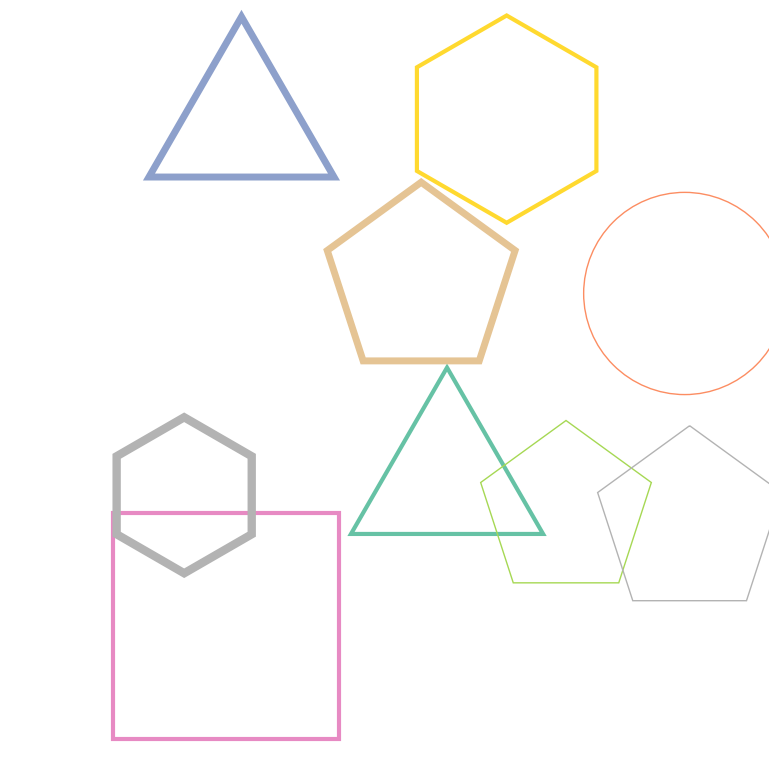[{"shape": "triangle", "thickness": 1.5, "radius": 0.72, "center": [0.581, 0.379]}, {"shape": "circle", "thickness": 0.5, "radius": 0.66, "center": [0.889, 0.619]}, {"shape": "triangle", "thickness": 2.5, "radius": 0.69, "center": [0.314, 0.839]}, {"shape": "square", "thickness": 1.5, "radius": 0.74, "center": [0.294, 0.187]}, {"shape": "pentagon", "thickness": 0.5, "radius": 0.58, "center": [0.735, 0.337]}, {"shape": "hexagon", "thickness": 1.5, "radius": 0.67, "center": [0.658, 0.845]}, {"shape": "pentagon", "thickness": 2.5, "radius": 0.64, "center": [0.547, 0.635]}, {"shape": "pentagon", "thickness": 0.5, "radius": 0.63, "center": [0.896, 0.322]}, {"shape": "hexagon", "thickness": 3, "radius": 0.51, "center": [0.239, 0.357]}]